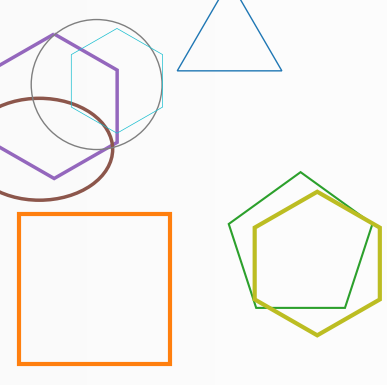[{"shape": "triangle", "thickness": 1, "radius": 0.78, "center": [0.592, 0.894]}, {"shape": "square", "thickness": 3, "radius": 0.98, "center": [0.243, 0.25]}, {"shape": "pentagon", "thickness": 1.5, "radius": 0.97, "center": [0.776, 0.358]}, {"shape": "hexagon", "thickness": 2.5, "radius": 0.94, "center": [0.14, 0.724]}, {"shape": "oval", "thickness": 2.5, "radius": 0.95, "center": [0.102, 0.612]}, {"shape": "circle", "thickness": 1, "radius": 0.84, "center": [0.249, 0.78]}, {"shape": "hexagon", "thickness": 3, "radius": 0.93, "center": [0.819, 0.316]}, {"shape": "hexagon", "thickness": 0.5, "radius": 0.68, "center": [0.302, 0.79]}]